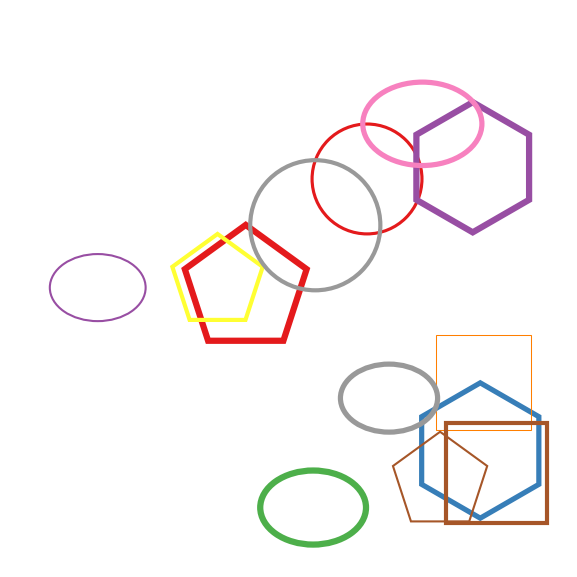[{"shape": "pentagon", "thickness": 3, "radius": 0.55, "center": [0.426, 0.499]}, {"shape": "circle", "thickness": 1.5, "radius": 0.48, "center": [0.636, 0.689]}, {"shape": "hexagon", "thickness": 2.5, "radius": 0.59, "center": [0.832, 0.219]}, {"shape": "oval", "thickness": 3, "radius": 0.46, "center": [0.542, 0.12]}, {"shape": "oval", "thickness": 1, "radius": 0.41, "center": [0.169, 0.501]}, {"shape": "hexagon", "thickness": 3, "radius": 0.56, "center": [0.819, 0.71]}, {"shape": "square", "thickness": 0.5, "radius": 0.41, "center": [0.837, 0.337]}, {"shape": "pentagon", "thickness": 2, "radius": 0.41, "center": [0.377, 0.512]}, {"shape": "pentagon", "thickness": 1, "radius": 0.43, "center": [0.762, 0.166]}, {"shape": "square", "thickness": 2, "radius": 0.43, "center": [0.86, 0.18]}, {"shape": "oval", "thickness": 2.5, "radius": 0.52, "center": [0.731, 0.785]}, {"shape": "circle", "thickness": 2, "radius": 0.56, "center": [0.546, 0.609]}, {"shape": "oval", "thickness": 2.5, "radius": 0.42, "center": [0.674, 0.31]}]